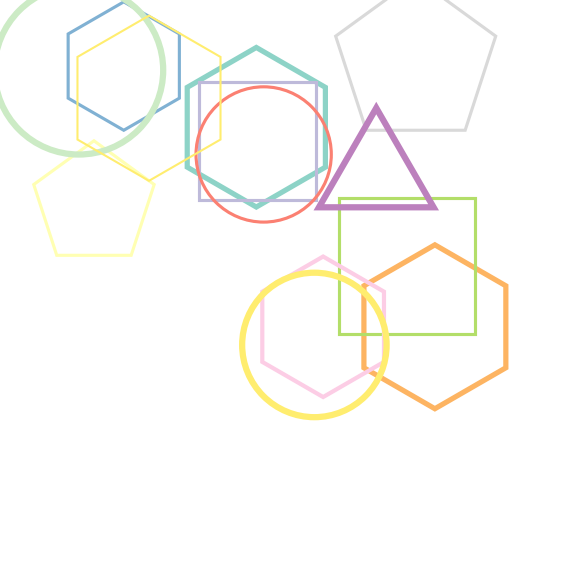[{"shape": "hexagon", "thickness": 2.5, "radius": 0.69, "center": [0.444, 0.779]}, {"shape": "pentagon", "thickness": 1.5, "radius": 0.55, "center": [0.163, 0.646]}, {"shape": "square", "thickness": 1.5, "radius": 0.51, "center": [0.446, 0.755]}, {"shape": "circle", "thickness": 1.5, "radius": 0.59, "center": [0.457, 0.732]}, {"shape": "hexagon", "thickness": 1.5, "radius": 0.56, "center": [0.214, 0.885]}, {"shape": "hexagon", "thickness": 2.5, "radius": 0.71, "center": [0.753, 0.433]}, {"shape": "square", "thickness": 1.5, "radius": 0.59, "center": [0.705, 0.538]}, {"shape": "hexagon", "thickness": 2, "radius": 0.61, "center": [0.56, 0.433]}, {"shape": "pentagon", "thickness": 1.5, "radius": 0.73, "center": [0.72, 0.891]}, {"shape": "triangle", "thickness": 3, "radius": 0.57, "center": [0.652, 0.697]}, {"shape": "circle", "thickness": 3, "radius": 0.73, "center": [0.137, 0.878]}, {"shape": "circle", "thickness": 3, "radius": 0.63, "center": [0.544, 0.402]}, {"shape": "hexagon", "thickness": 1, "radius": 0.72, "center": [0.258, 0.829]}]